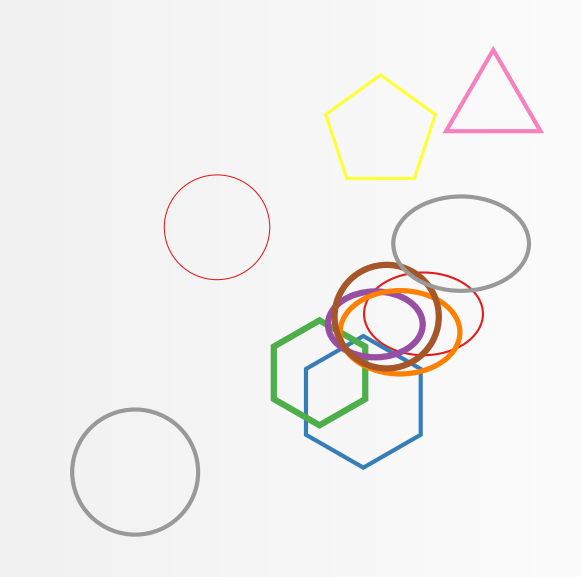[{"shape": "oval", "thickness": 1, "radius": 0.51, "center": [0.729, 0.456]}, {"shape": "circle", "thickness": 0.5, "radius": 0.45, "center": [0.373, 0.606]}, {"shape": "hexagon", "thickness": 2, "radius": 0.57, "center": [0.625, 0.303]}, {"shape": "hexagon", "thickness": 3, "radius": 0.45, "center": [0.55, 0.354]}, {"shape": "oval", "thickness": 3, "radius": 0.41, "center": [0.646, 0.437]}, {"shape": "oval", "thickness": 2.5, "radius": 0.52, "center": [0.688, 0.424]}, {"shape": "pentagon", "thickness": 1.5, "radius": 0.5, "center": [0.655, 0.77]}, {"shape": "circle", "thickness": 3, "radius": 0.45, "center": [0.665, 0.451]}, {"shape": "triangle", "thickness": 2, "radius": 0.47, "center": [0.849, 0.819]}, {"shape": "circle", "thickness": 2, "radius": 0.54, "center": [0.233, 0.182]}, {"shape": "oval", "thickness": 2, "radius": 0.58, "center": [0.793, 0.577]}]